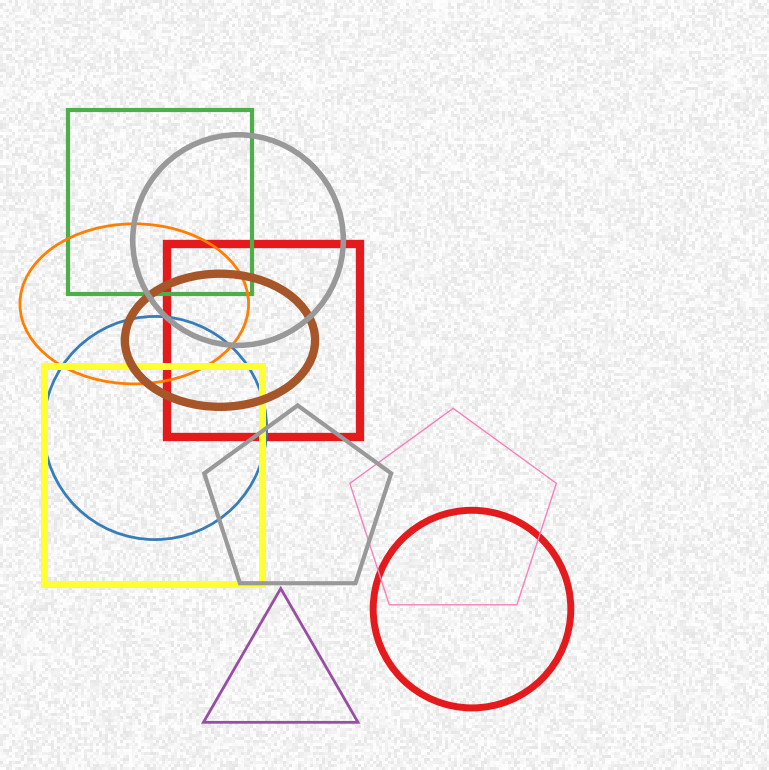[{"shape": "square", "thickness": 3, "radius": 0.63, "center": [0.342, 0.558]}, {"shape": "circle", "thickness": 2.5, "radius": 0.64, "center": [0.613, 0.209]}, {"shape": "circle", "thickness": 1, "radius": 0.72, "center": [0.201, 0.444]}, {"shape": "square", "thickness": 1.5, "radius": 0.6, "center": [0.207, 0.737]}, {"shape": "triangle", "thickness": 1, "radius": 0.58, "center": [0.365, 0.12]}, {"shape": "oval", "thickness": 1, "radius": 0.74, "center": [0.174, 0.605]}, {"shape": "square", "thickness": 2.5, "radius": 0.71, "center": [0.199, 0.383]}, {"shape": "oval", "thickness": 3, "radius": 0.62, "center": [0.286, 0.558]}, {"shape": "pentagon", "thickness": 0.5, "radius": 0.71, "center": [0.588, 0.329]}, {"shape": "pentagon", "thickness": 1.5, "radius": 0.64, "center": [0.387, 0.346]}, {"shape": "circle", "thickness": 2, "radius": 0.68, "center": [0.309, 0.688]}]